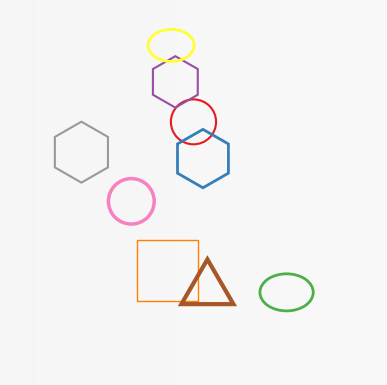[{"shape": "circle", "thickness": 1.5, "radius": 0.29, "center": [0.499, 0.683]}, {"shape": "hexagon", "thickness": 2, "radius": 0.38, "center": [0.524, 0.588]}, {"shape": "oval", "thickness": 2, "radius": 0.34, "center": [0.74, 0.241]}, {"shape": "hexagon", "thickness": 1.5, "radius": 0.33, "center": [0.452, 0.787]}, {"shape": "square", "thickness": 1, "radius": 0.39, "center": [0.431, 0.297]}, {"shape": "oval", "thickness": 2, "radius": 0.3, "center": [0.442, 0.882]}, {"shape": "triangle", "thickness": 3, "radius": 0.39, "center": [0.535, 0.249]}, {"shape": "circle", "thickness": 2.5, "radius": 0.3, "center": [0.339, 0.477]}, {"shape": "hexagon", "thickness": 1.5, "radius": 0.4, "center": [0.21, 0.605]}]